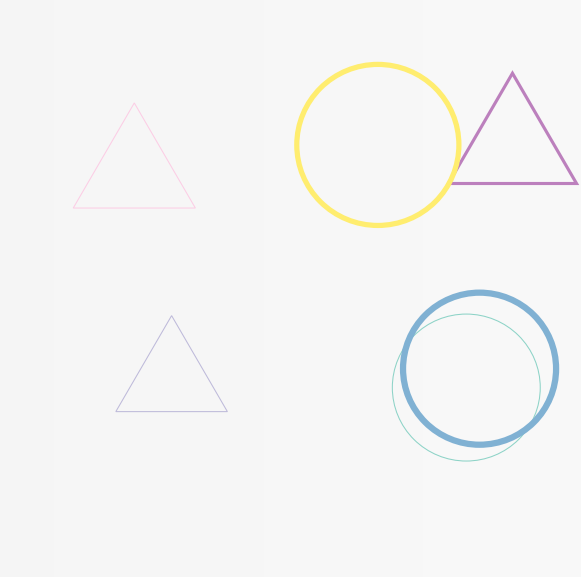[{"shape": "circle", "thickness": 0.5, "radius": 0.64, "center": [0.802, 0.328]}, {"shape": "triangle", "thickness": 0.5, "radius": 0.55, "center": [0.295, 0.342]}, {"shape": "circle", "thickness": 3, "radius": 0.66, "center": [0.825, 0.361]}, {"shape": "triangle", "thickness": 0.5, "radius": 0.61, "center": [0.231, 0.7]}, {"shape": "triangle", "thickness": 1.5, "radius": 0.64, "center": [0.882, 0.745]}, {"shape": "circle", "thickness": 2.5, "radius": 0.7, "center": [0.65, 0.748]}]